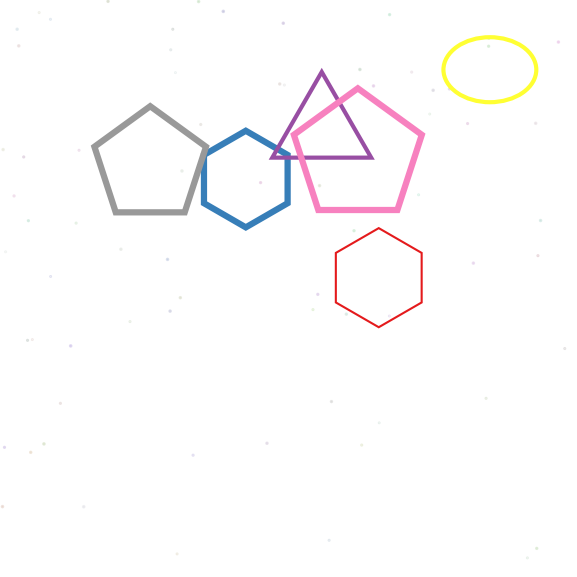[{"shape": "hexagon", "thickness": 1, "radius": 0.43, "center": [0.656, 0.518]}, {"shape": "hexagon", "thickness": 3, "radius": 0.42, "center": [0.426, 0.689]}, {"shape": "triangle", "thickness": 2, "radius": 0.49, "center": [0.557, 0.776]}, {"shape": "oval", "thickness": 2, "radius": 0.4, "center": [0.848, 0.878]}, {"shape": "pentagon", "thickness": 3, "radius": 0.58, "center": [0.62, 0.73]}, {"shape": "pentagon", "thickness": 3, "radius": 0.51, "center": [0.26, 0.714]}]